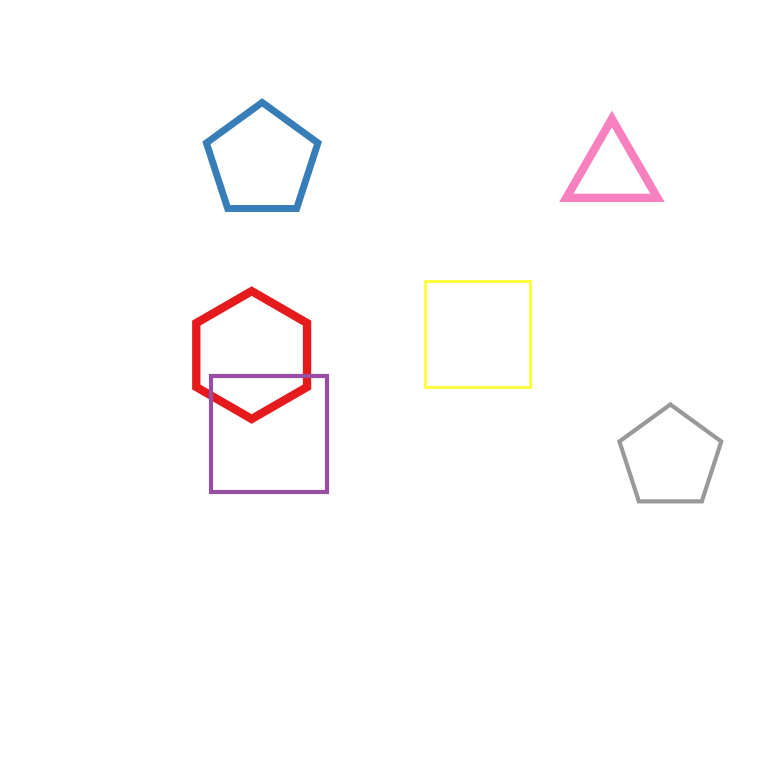[{"shape": "hexagon", "thickness": 3, "radius": 0.42, "center": [0.327, 0.539]}, {"shape": "pentagon", "thickness": 2.5, "radius": 0.38, "center": [0.34, 0.791]}, {"shape": "square", "thickness": 1.5, "radius": 0.38, "center": [0.349, 0.437]}, {"shape": "square", "thickness": 1, "radius": 0.34, "center": [0.62, 0.566]}, {"shape": "triangle", "thickness": 3, "radius": 0.34, "center": [0.795, 0.777]}, {"shape": "pentagon", "thickness": 1.5, "radius": 0.35, "center": [0.871, 0.405]}]